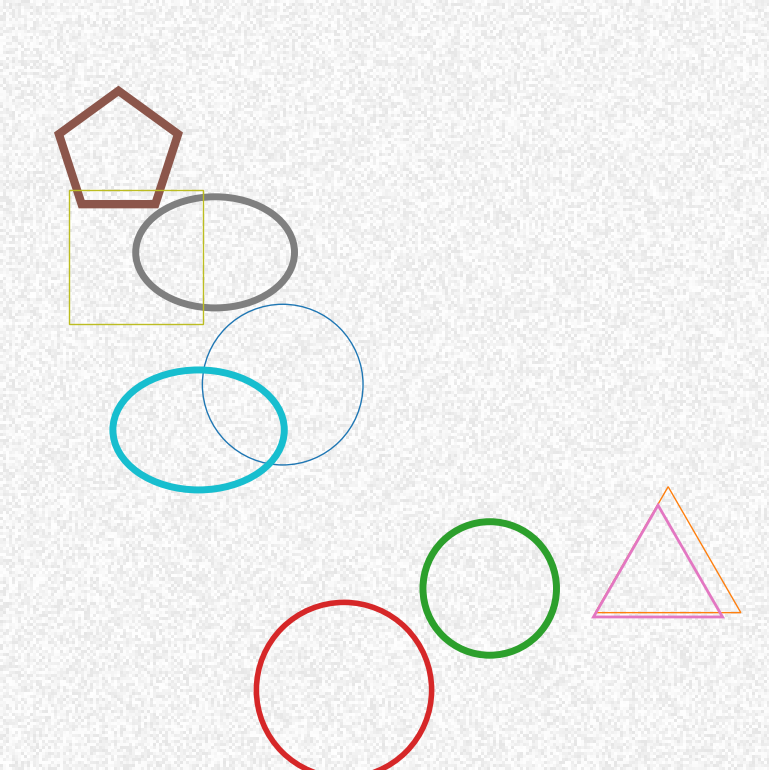[{"shape": "circle", "thickness": 0.5, "radius": 0.52, "center": [0.367, 0.501]}, {"shape": "triangle", "thickness": 0.5, "radius": 0.55, "center": [0.868, 0.259]}, {"shape": "circle", "thickness": 2.5, "radius": 0.43, "center": [0.636, 0.236]}, {"shape": "circle", "thickness": 2, "radius": 0.57, "center": [0.447, 0.104]}, {"shape": "pentagon", "thickness": 3, "radius": 0.41, "center": [0.154, 0.801]}, {"shape": "triangle", "thickness": 1, "radius": 0.48, "center": [0.855, 0.247]}, {"shape": "oval", "thickness": 2.5, "radius": 0.52, "center": [0.279, 0.672]}, {"shape": "square", "thickness": 0.5, "radius": 0.44, "center": [0.176, 0.666]}, {"shape": "oval", "thickness": 2.5, "radius": 0.56, "center": [0.258, 0.442]}]